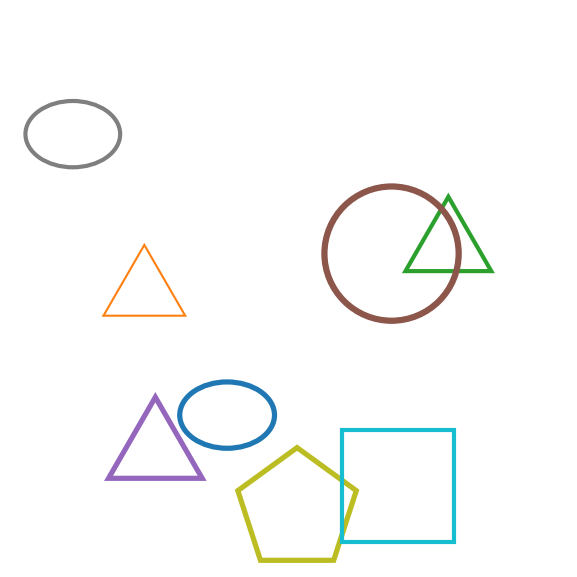[{"shape": "oval", "thickness": 2.5, "radius": 0.41, "center": [0.393, 0.28]}, {"shape": "triangle", "thickness": 1, "radius": 0.41, "center": [0.25, 0.493]}, {"shape": "triangle", "thickness": 2, "radius": 0.43, "center": [0.776, 0.573]}, {"shape": "triangle", "thickness": 2.5, "radius": 0.47, "center": [0.269, 0.218]}, {"shape": "circle", "thickness": 3, "radius": 0.58, "center": [0.678, 0.56]}, {"shape": "oval", "thickness": 2, "radius": 0.41, "center": [0.126, 0.767]}, {"shape": "pentagon", "thickness": 2.5, "radius": 0.54, "center": [0.514, 0.116]}, {"shape": "square", "thickness": 2, "radius": 0.48, "center": [0.69, 0.157]}]